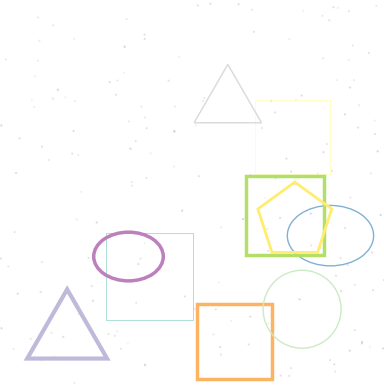[{"shape": "square", "thickness": 0.5, "radius": 0.57, "center": [0.387, 0.283]}, {"shape": "square", "thickness": 0.5, "radius": 0.48, "center": [0.76, 0.644]}, {"shape": "triangle", "thickness": 3, "radius": 0.6, "center": [0.174, 0.129]}, {"shape": "oval", "thickness": 1, "radius": 0.56, "center": [0.858, 0.388]}, {"shape": "square", "thickness": 2.5, "radius": 0.49, "center": [0.609, 0.113]}, {"shape": "square", "thickness": 2.5, "radius": 0.51, "center": [0.74, 0.44]}, {"shape": "triangle", "thickness": 1, "radius": 0.51, "center": [0.592, 0.732]}, {"shape": "oval", "thickness": 2.5, "radius": 0.45, "center": [0.334, 0.334]}, {"shape": "circle", "thickness": 1, "radius": 0.51, "center": [0.785, 0.197]}, {"shape": "pentagon", "thickness": 2, "radius": 0.5, "center": [0.766, 0.426]}]